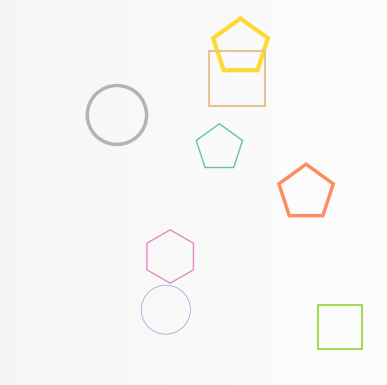[{"shape": "pentagon", "thickness": 1, "radius": 0.31, "center": [0.566, 0.616]}, {"shape": "pentagon", "thickness": 2.5, "radius": 0.37, "center": [0.79, 0.5]}, {"shape": "circle", "thickness": 0.5, "radius": 0.32, "center": [0.428, 0.196]}, {"shape": "hexagon", "thickness": 1, "radius": 0.35, "center": [0.439, 0.334]}, {"shape": "square", "thickness": 1.5, "radius": 0.29, "center": [0.877, 0.15]}, {"shape": "pentagon", "thickness": 3, "radius": 0.37, "center": [0.621, 0.878]}, {"shape": "square", "thickness": 1.5, "radius": 0.36, "center": [0.613, 0.797]}, {"shape": "circle", "thickness": 2.5, "radius": 0.38, "center": [0.302, 0.701]}]